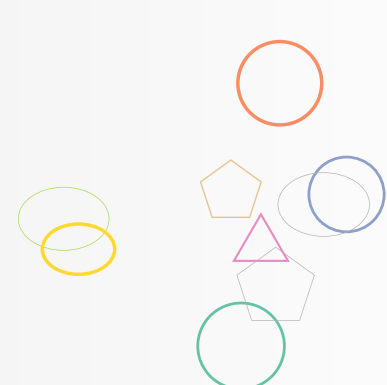[{"shape": "circle", "thickness": 2, "radius": 0.56, "center": [0.622, 0.101]}, {"shape": "circle", "thickness": 2.5, "radius": 0.54, "center": [0.722, 0.784]}, {"shape": "circle", "thickness": 2, "radius": 0.49, "center": [0.894, 0.495]}, {"shape": "triangle", "thickness": 1.5, "radius": 0.4, "center": [0.673, 0.363]}, {"shape": "oval", "thickness": 0.5, "radius": 0.59, "center": [0.164, 0.432]}, {"shape": "oval", "thickness": 2.5, "radius": 0.47, "center": [0.203, 0.353]}, {"shape": "pentagon", "thickness": 1, "radius": 0.41, "center": [0.596, 0.502]}, {"shape": "pentagon", "thickness": 0.5, "radius": 0.53, "center": [0.711, 0.253]}, {"shape": "oval", "thickness": 0.5, "radius": 0.59, "center": [0.835, 0.469]}]